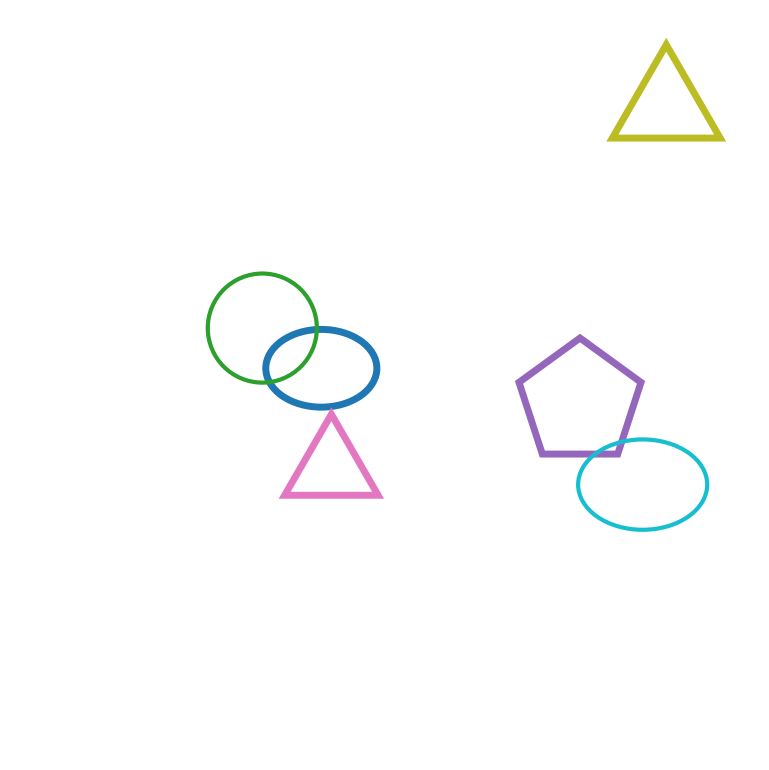[{"shape": "oval", "thickness": 2.5, "radius": 0.36, "center": [0.417, 0.522]}, {"shape": "circle", "thickness": 1.5, "radius": 0.35, "center": [0.341, 0.574]}, {"shape": "pentagon", "thickness": 2.5, "radius": 0.42, "center": [0.753, 0.478]}, {"shape": "triangle", "thickness": 2.5, "radius": 0.35, "center": [0.43, 0.392]}, {"shape": "triangle", "thickness": 2.5, "radius": 0.4, "center": [0.865, 0.861]}, {"shape": "oval", "thickness": 1.5, "radius": 0.42, "center": [0.835, 0.371]}]